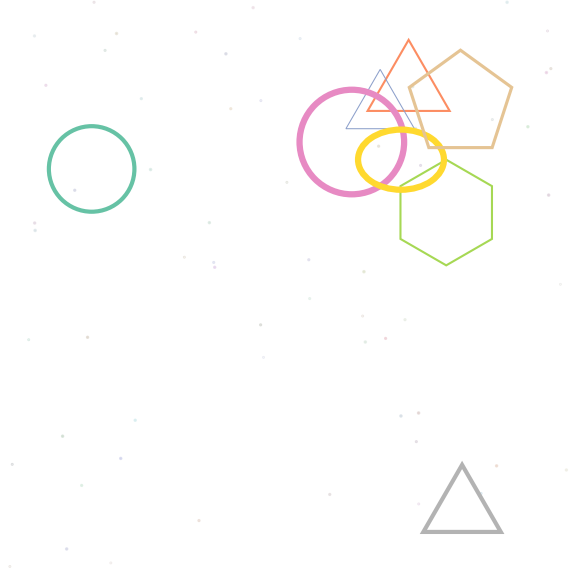[{"shape": "circle", "thickness": 2, "radius": 0.37, "center": [0.159, 0.707]}, {"shape": "triangle", "thickness": 1, "radius": 0.41, "center": [0.708, 0.848]}, {"shape": "triangle", "thickness": 0.5, "radius": 0.34, "center": [0.658, 0.81]}, {"shape": "circle", "thickness": 3, "radius": 0.45, "center": [0.609, 0.753]}, {"shape": "hexagon", "thickness": 1, "radius": 0.46, "center": [0.773, 0.631]}, {"shape": "oval", "thickness": 3, "radius": 0.37, "center": [0.694, 0.723]}, {"shape": "pentagon", "thickness": 1.5, "radius": 0.47, "center": [0.797, 0.819]}, {"shape": "triangle", "thickness": 2, "radius": 0.39, "center": [0.8, 0.117]}]